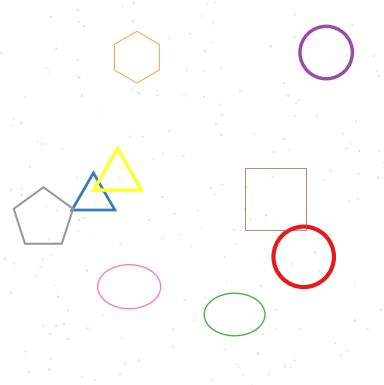[{"shape": "circle", "thickness": 3, "radius": 0.39, "center": [0.789, 0.333]}, {"shape": "triangle", "thickness": 2, "radius": 0.32, "center": [0.243, 0.487]}, {"shape": "oval", "thickness": 1, "radius": 0.39, "center": [0.609, 0.183]}, {"shape": "circle", "thickness": 2.5, "radius": 0.34, "center": [0.847, 0.864]}, {"shape": "hexagon", "thickness": 0.5, "radius": 0.34, "center": [0.355, 0.851]}, {"shape": "triangle", "thickness": 2.5, "radius": 0.36, "center": [0.305, 0.542]}, {"shape": "square", "thickness": 0.5, "radius": 0.4, "center": [0.716, 0.483]}, {"shape": "oval", "thickness": 1, "radius": 0.41, "center": [0.336, 0.255]}, {"shape": "pentagon", "thickness": 1.5, "radius": 0.41, "center": [0.113, 0.433]}]